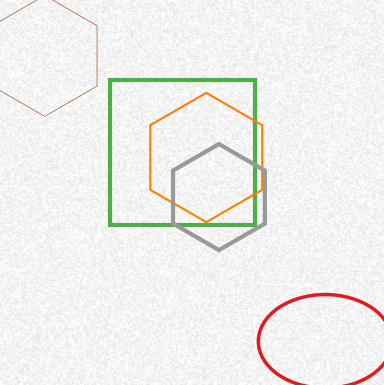[{"shape": "oval", "thickness": 2.5, "radius": 0.87, "center": [0.845, 0.113]}, {"shape": "square", "thickness": 3, "radius": 0.94, "center": [0.474, 0.604]}, {"shape": "hexagon", "thickness": 1.5, "radius": 0.84, "center": [0.536, 0.591]}, {"shape": "hexagon", "thickness": 0.5, "radius": 0.78, "center": [0.116, 0.855]}, {"shape": "hexagon", "thickness": 3, "radius": 0.69, "center": [0.569, 0.488]}]